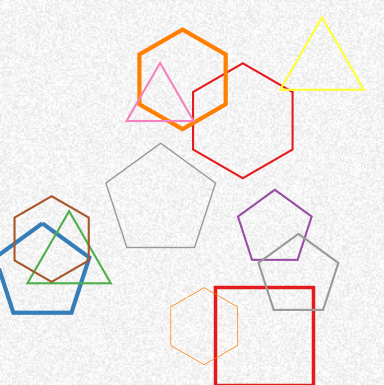[{"shape": "square", "thickness": 2.5, "radius": 0.63, "center": [0.685, 0.127]}, {"shape": "hexagon", "thickness": 1.5, "radius": 0.75, "center": [0.631, 0.686]}, {"shape": "pentagon", "thickness": 3, "radius": 0.64, "center": [0.11, 0.292]}, {"shape": "triangle", "thickness": 1.5, "radius": 0.62, "center": [0.18, 0.327]}, {"shape": "pentagon", "thickness": 1.5, "radius": 0.5, "center": [0.714, 0.406]}, {"shape": "hexagon", "thickness": 3, "radius": 0.65, "center": [0.474, 0.794]}, {"shape": "hexagon", "thickness": 0.5, "radius": 0.5, "center": [0.53, 0.153]}, {"shape": "triangle", "thickness": 1.5, "radius": 0.63, "center": [0.836, 0.83]}, {"shape": "hexagon", "thickness": 1.5, "radius": 0.56, "center": [0.134, 0.379]}, {"shape": "triangle", "thickness": 1.5, "radius": 0.5, "center": [0.416, 0.736]}, {"shape": "pentagon", "thickness": 1, "radius": 0.75, "center": [0.417, 0.478]}, {"shape": "pentagon", "thickness": 1.5, "radius": 0.55, "center": [0.775, 0.283]}]